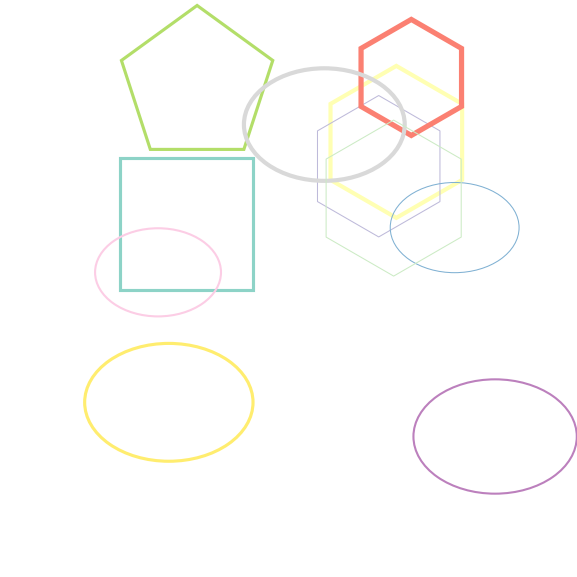[{"shape": "square", "thickness": 1.5, "radius": 0.57, "center": [0.323, 0.611]}, {"shape": "hexagon", "thickness": 2, "radius": 0.66, "center": [0.686, 0.753]}, {"shape": "hexagon", "thickness": 0.5, "radius": 0.61, "center": [0.656, 0.711]}, {"shape": "hexagon", "thickness": 2.5, "radius": 0.5, "center": [0.712, 0.865]}, {"shape": "oval", "thickness": 0.5, "radius": 0.56, "center": [0.787, 0.605]}, {"shape": "pentagon", "thickness": 1.5, "radius": 0.69, "center": [0.341, 0.852]}, {"shape": "oval", "thickness": 1, "radius": 0.55, "center": [0.274, 0.528]}, {"shape": "oval", "thickness": 2, "radius": 0.7, "center": [0.562, 0.783]}, {"shape": "oval", "thickness": 1, "radius": 0.71, "center": [0.857, 0.243]}, {"shape": "hexagon", "thickness": 0.5, "radius": 0.68, "center": [0.682, 0.656]}, {"shape": "oval", "thickness": 1.5, "radius": 0.73, "center": [0.292, 0.302]}]